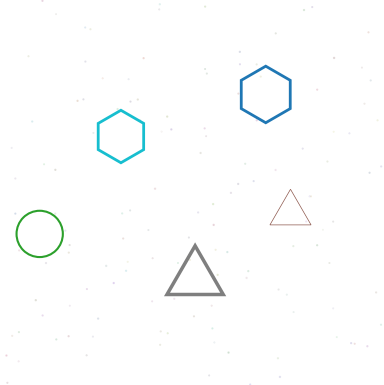[{"shape": "hexagon", "thickness": 2, "radius": 0.37, "center": [0.69, 0.755]}, {"shape": "circle", "thickness": 1.5, "radius": 0.3, "center": [0.103, 0.392]}, {"shape": "triangle", "thickness": 0.5, "radius": 0.31, "center": [0.755, 0.447]}, {"shape": "triangle", "thickness": 2.5, "radius": 0.42, "center": [0.507, 0.277]}, {"shape": "hexagon", "thickness": 2, "radius": 0.34, "center": [0.314, 0.645]}]